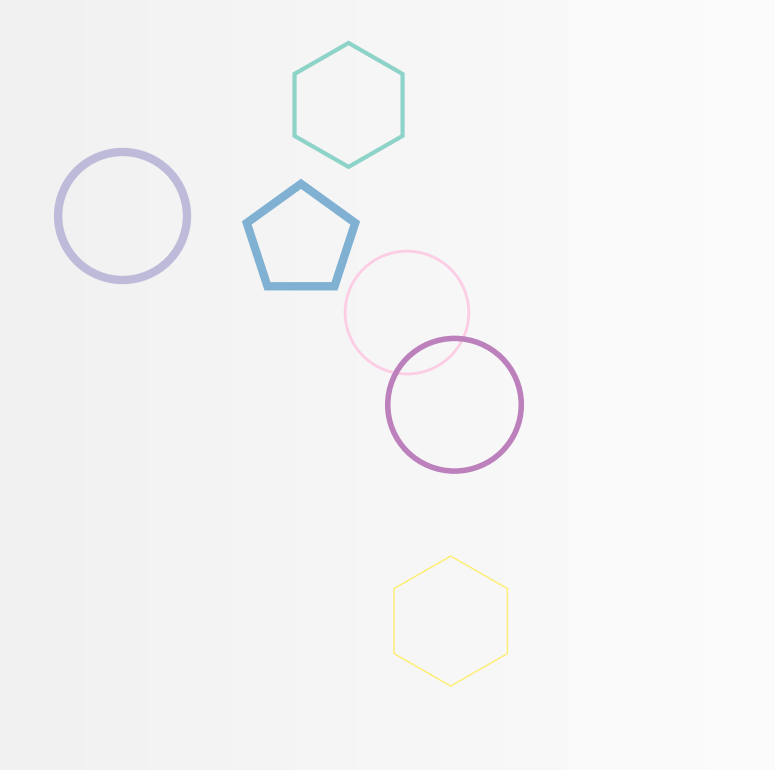[{"shape": "hexagon", "thickness": 1.5, "radius": 0.4, "center": [0.45, 0.864]}, {"shape": "circle", "thickness": 3, "radius": 0.42, "center": [0.158, 0.719]}, {"shape": "pentagon", "thickness": 3, "radius": 0.37, "center": [0.388, 0.688]}, {"shape": "circle", "thickness": 1, "radius": 0.4, "center": [0.525, 0.594]}, {"shape": "circle", "thickness": 2, "radius": 0.43, "center": [0.586, 0.474]}, {"shape": "hexagon", "thickness": 0.5, "radius": 0.42, "center": [0.582, 0.193]}]